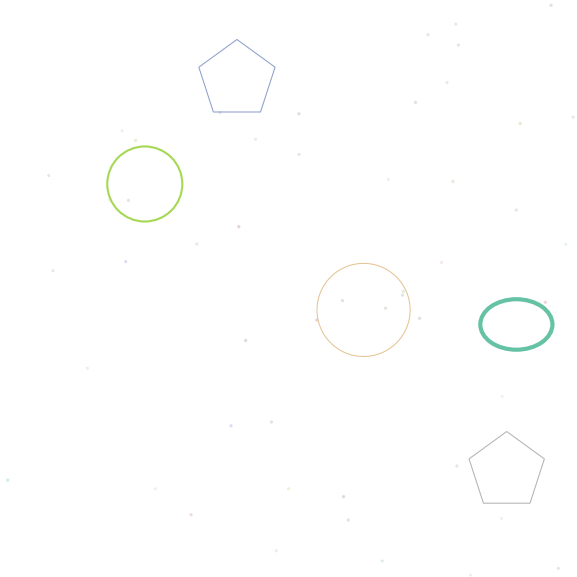[{"shape": "oval", "thickness": 2, "radius": 0.31, "center": [0.894, 0.437]}, {"shape": "pentagon", "thickness": 0.5, "radius": 0.35, "center": [0.41, 0.861]}, {"shape": "circle", "thickness": 1, "radius": 0.32, "center": [0.251, 0.681]}, {"shape": "circle", "thickness": 0.5, "radius": 0.4, "center": [0.63, 0.462]}, {"shape": "pentagon", "thickness": 0.5, "radius": 0.34, "center": [0.877, 0.183]}]